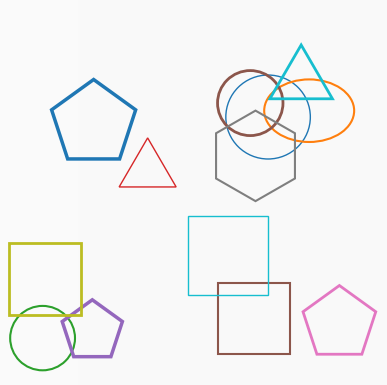[{"shape": "circle", "thickness": 1, "radius": 0.55, "center": [0.692, 0.696]}, {"shape": "pentagon", "thickness": 2.5, "radius": 0.57, "center": [0.242, 0.679]}, {"shape": "oval", "thickness": 1.5, "radius": 0.58, "center": [0.798, 0.712]}, {"shape": "circle", "thickness": 1.5, "radius": 0.42, "center": [0.11, 0.122]}, {"shape": "triangle", "thickness": 1, "radius": 0.42, "center": [0.381, 0.557]}, {"shape": "pentagon", "thickness": 2.5, "radius": 0.41, "center": [0.238, 0.14]}, {"shape": "square", "thickness": 1.5, "radius": 0.46, "center": [0.655, 0.173]}, {"shape": "circle", "thickness": 2, "radius": 0.42, "center": [0.646, 0.732]}, {"shape": "pentagon", "thickness": 2, "radius": 0.49, "center": [0.876, 0.16]}, {"shape": "hexagon", "thickness": 1.5, "radius": 0.59, "center": [0.659, 0.595]}, {"shape": "square", "thickness": 2, "radius": 0.46, "center": [0.115, 0.276]}, {"shape": "square", "thickness": 1, "radius": 0.52, "center": [0.587, 0.336]}, {"shape": "triangle", "thickness": 2, "radius": 0.47, "center": [0.777, 0.79]}]